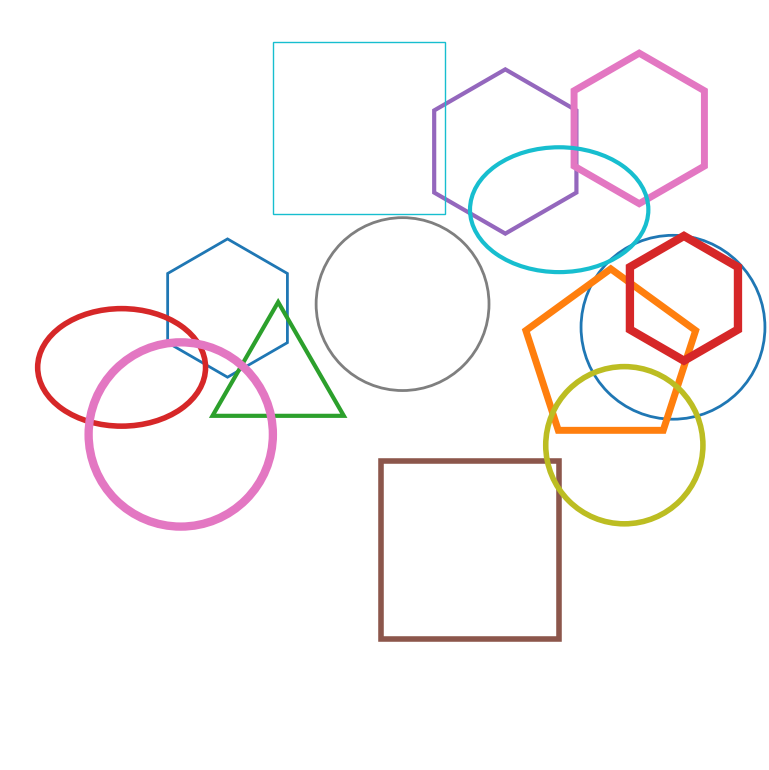[{"shape": "circle", "thickness": 1, "radius": 0.6, "center": [0.874, 0.575]}, {"shape": "hexagon", "thickness": 1, "radius": 0.45, "center": [0.295, 0.6]}, {"shape": "pentagon", "thickness": 2.5, "radius": 0.58, "center": [0.793, 0.535]}, {"shape": "triangle", "thickness": 1.5, "radius": 0.49, "center": [0.361, 0.509]}, {"shape": "hexagon", "thickness": 3, "radius": 0.41, "center": [0.888, 0.613]}, {"shape": "oval", "thickness": 2, "radius": 0.55, "center": [0.158, 0.523]}, {"shape": "hexagon", "thickness": 1.5, "radius": 0.53, "center": [0.656, 0.803]}, {"shape": "square", "thickness": 2, "radius": 0.58, "center": [0.611, 0.286]}, {"shape": "hexagon", "thickness": 2.5, "radius": 0.49, "center": [0.83, 0.833]}, {"shape": "circle", "thickness": 3, "radius": 0.6, "center": [0.235, 0.436]}, {"shape": "circle", "thickness": 1, "radius": 0.56, "center": [0.523, 0.605]}, {"shape": "circle", "thickness": 2, "radius": 0.51, "center": [0.811, 0.422]}, {"shape": "oval", "thickness": 1.5, "radius": 0.58, "center": [0.726, 0.728]}, {"shape": "square", "thickness": 0.5, "radius": 0.56, "center": [0.467, 0.834]}]